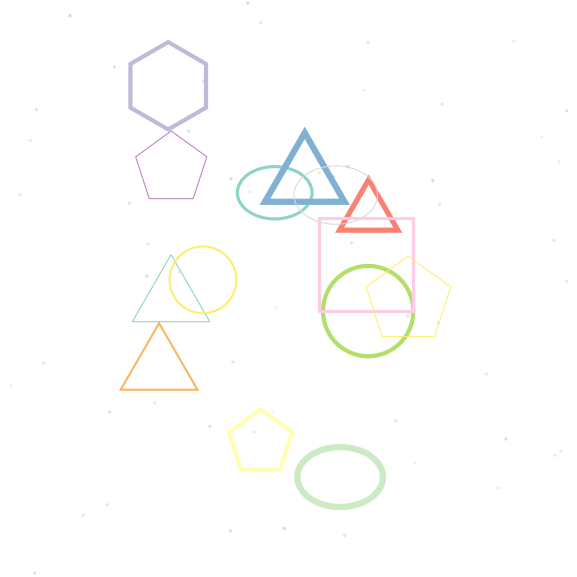[{"shape": "oval", "thickness": 1.5, "radius": 0.32, "center": [0.476, 0.665]}, {"shape": "triangle", "thickness": 0.5, "radius": 0.39, "center": [0.296, 0.481]}, {"shape": "pentagon", "thickness": 2, "radius": 0.29, "center": [0.451, 0.233]}, {"shape": "hexagon", "thickness": 2, "radius": 0.38, "center": [0.291, 0.851]}, {"shape": "triangle", "thickness": 2.5, "radius": 0.29, "center": [0.638, 0.63]}, {"shape": "triangle", "thickness": 3, "radius": 0.4, "center": [0.528, 0.69]}, {"shape": "triangle", "thickness": 1, "radius": 0.38, "center": [0.275, 0.363]}, {"shape": "circle", "thickness": 2, "radius": 0.39, "center": [0.638, 0.46]}, {"shape": "square", "thickness": 1.5, "radius": 0.4, "center": [0.634, 0.541]}, {"shape": "oval", "thickness": 0.5, "radius": 0.36, "center": [0.581, 0.661]}, {"shape": "pentagon", "thickness": 0.5, "radius": 0.32, "center": [0.297, 0.708]}, {"shape": "oval", "thickness": 3, "radius": 0.37, "center": [0.589, 0.173]}, {"shape": "pentagon", "thickness": 0.5, "radius": 0.39, "center": [0.707, 0.479]}, {"shape": "circle", "thickness": 1, "radius": 0.29, "center": [0.351, 0.515]}]